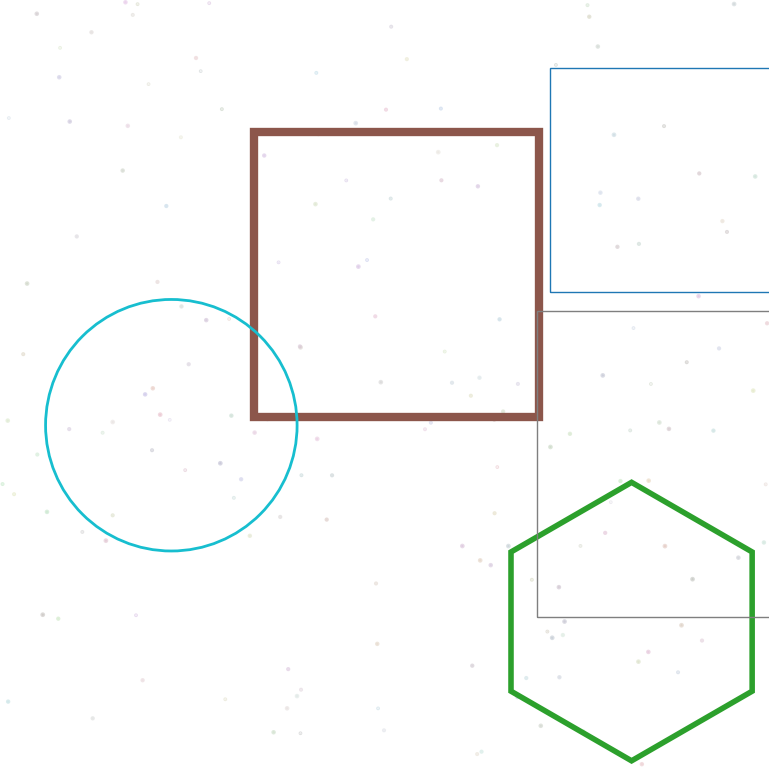[{"shape": "square", "thickness": 0.5, "radius": 0.73, "center": [0.861, 0.766]}, {"shape": "hexagon", "thickness": 2, "radius": 0.9, "center": [0.82, 0.193]}, {"shape": "square", "thickness": 3, "radius": 0.93, "center": [0.515, 0.643]}, {"shape": "square", "thickness": 0.5, "radius": 0.99, "center": [0.896, 0.398]}, {"shape": "circle", "thickness": 1, "radius": 0.82, "center": [0.223, 0.448]}]